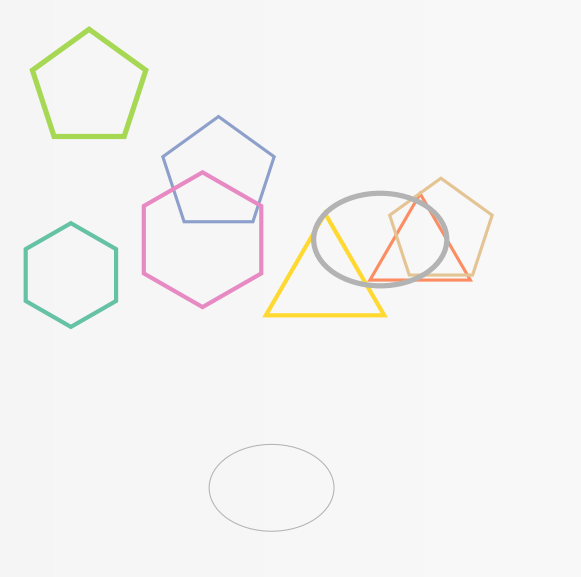[{"shape": "hexagon", "thickness": 2, "radius": 0.45, "center": [0.122, 0.523]}, {"shape": "triangle", "thickness": 1.5, "radius": 0.5, "center": [0.723, 0.564]}, {"shape": "pentagon", "thickness": 1.5, "radius": 0.5, "center": [0.376, 0.697]}, {"shape": "hexagon", "thickness": 2, "radius": 0.58, "center": [0.348, 0.584]}, {"shape": "pentagon", "thickness": 2.5, "radius": 0.51, "center": [0.153, 0.846]}, {"shape": "triangle", "thickness": 2, "radius": 0.59, "center": [0.559, 0.512]}, {"shape": "pentagon", "thickness": 1.5, "radius": 0.46, "center": [0.759, 0.598]}, {"shape": "oval", "thickness": 2.5, "radius": 0.57, "center": [0.654, 0.584]}, {"shape": "oval", "thickness": 0.5, "radius": 0.54, "center": [0.467, 0.154]}]